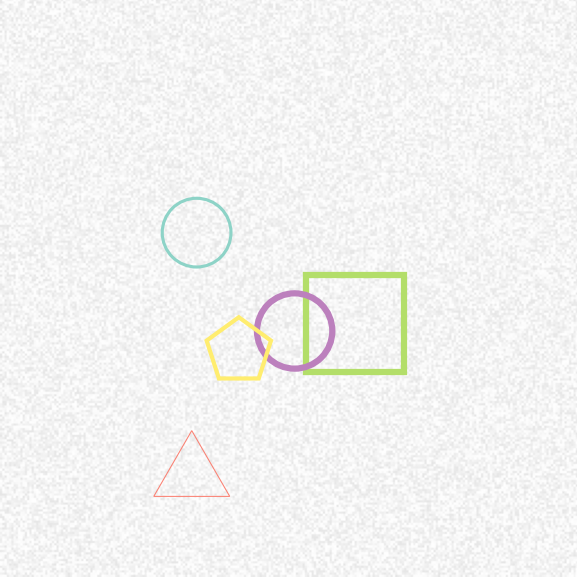[{"shape": "circle", "thickness": 1.5, "radius": 0.3, "center": [0.34, 0.596]}, {"shape": "triangle", "thickness": 0.5, "radius": 0.38, "center": [0.332, 0.178]}, {"shape": "square", "thickness": 3, "radius": 0.42, "center": [0.615, 0.439]}, {"shape": "circle", "thickness": 3, "radius": 0.33, "center": [0.51, 0.426]}, {"shape": "pentagon", "thickness": 2, "radius": 0.29, "center": [0.414, 0.391]}]